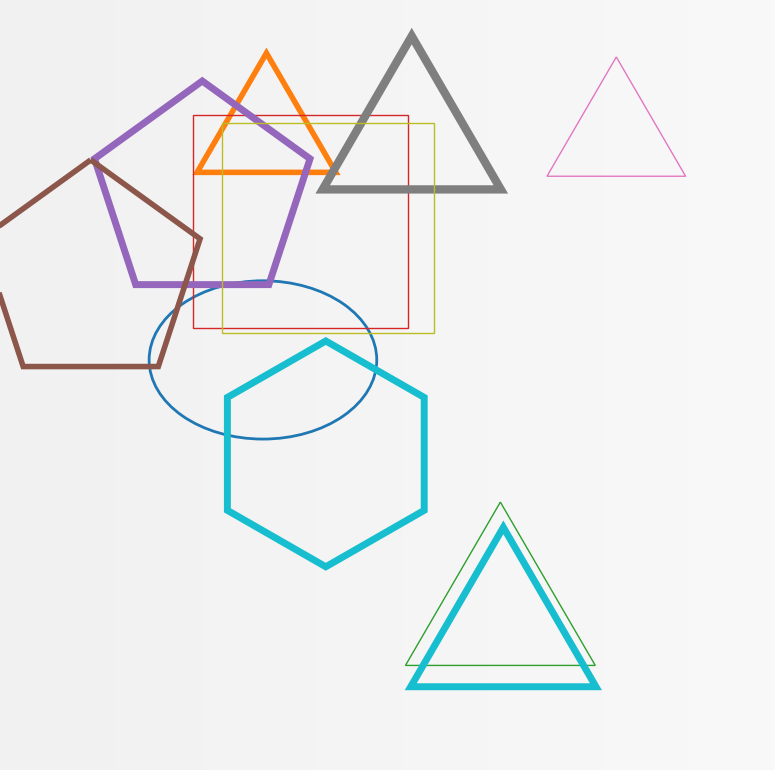[{"shape": "oval", "thickness": 1, "radius": 0.73, "center": [0.339, 0.533]}, {"shape": "triangle", "thickness": 2, "radius": 0.52, "center": [0.344, 0.828]}, {"shape": "triangle", "thickness": 0.5, "radius": 0.71, "center": [0.646, 0.207]}, {"shape": "square", "thickness": 0.5, "radius": 0.69, "center": [0.388, 0.713]}, {"shape": "pentagon", "thickness": 2.5, "radius": 0.73, "center": [0.261, 0.749]}, {"shape": "pentagon", "thickness": 2, "radius": 0.74, "center": [0.117, 0.644]}, {"shape": "triangle", "thickness": 0.5, "radius": 0.52, "center": [0.795, 0.823]}, {"shape": "triangle", "thickness": 3, "radius": 0.66, "center": [0.531, 0.82]}, {"shape": "square", "thickness": 0.5, "radius": 0.68, "center": [0.423, 0.703]}, {"shape": "hexagon", "thickness": 2.5, "radius": 0.73, "center": [0.42, 0.411]}, {"shape": "triangle", "thickness": 2.5, "radius": 0.69, "center": [0.649, 0.177]}]